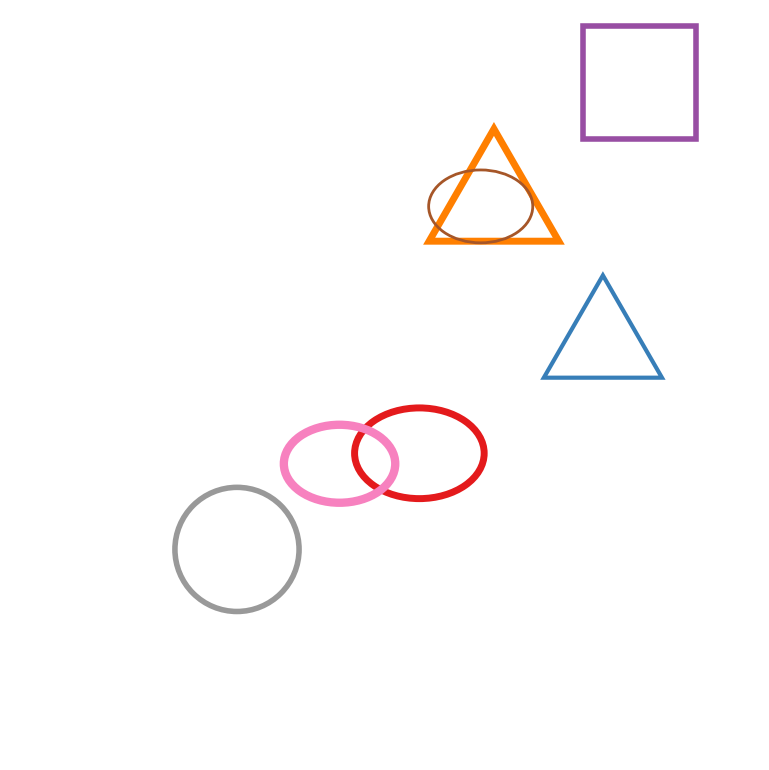[{"shape": "oval", "thickness": 2.5, "radius": 0.42, "center": [0.545, 0.411]}, {"shape": "triangle", "thickness": 1.5, "radius": 0.44, "center": [0.783, 0.554]}, {"shape": "square", "thickness": 2, "radius": 0.37, "center": [0.83, 0.893]}, {"shape": "triangle", "thickness": 2.5, "radius": 0.49, "center": [0.641, 0.735]}, {"shape": "oval", "thickness": 1, "radius": 0.34, "center": [0.624, 0.732]}, {"shape": "oval", "thickness": 3, "radius": 0.36, "center": [0.441, 0.398]}, {"shape": "circle", "thickness": 2, "radius": 0.4, "center": [0.308, 0.286]}]